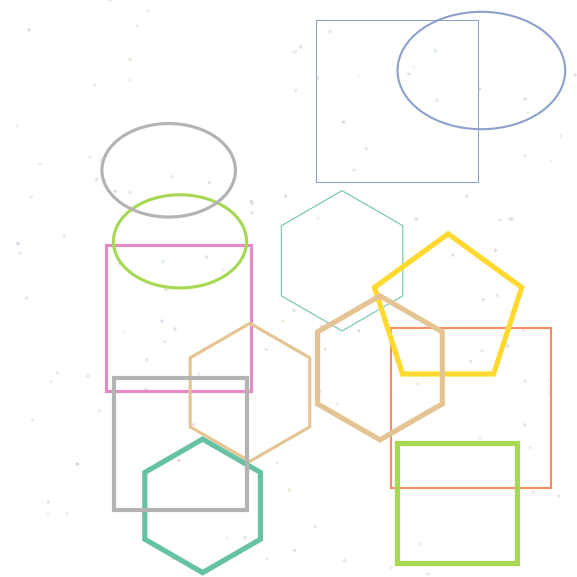[{"shape": "hexagon", "thickness": 0.5, "radius": 0.61, "center": [0.592, 0.548]}, {"shape": "hexagon", "thickness": 2.5, "radius": 0.58, "center": [0.351, 0.123]}, {"shape": "square", "thickness": 1, "radius": 0.69, "center": [0.815, 0.292]}, {"shape": "square", "thickness": 0.5, "radius": 0.7, "center": [0.687, 0.824]}, {"shape": "oval", "thickness": 1, "radius": 0.73, "center": [0.834, 0.877]}, {"shape": "square", "thickness": 1.5, "radius": 0.63, "center": [0.309, 0.448]}, {"shape": "oval", "thickness": 1.5, "radius": 0.58, "center": [0.312, 0.581]}, {"shape": "square", "thickness": 2.5, "radius": 0.52, "center": [0.792, 0.128]}, {"shape": "pentagon", "thickness": 2.5, "radius": 0.67, "center": [0.776, 0.46]}, {"shape": "hexagon", "thickness": 2.5, "radius": 0.62, "center": [0.658, 0.362]}, {"shape": "hexagon", "thickness": 1.5, "radius": 0.6, "center": [0.433, 0.32]}, {"shape": "square", "thickness": 2, "radius": 0.57, "center": [0.313, 0.23]}, {"shape": "oval", "thickness": 1.5, "radius": 0.58, "center": [0.292, 0.704]}]